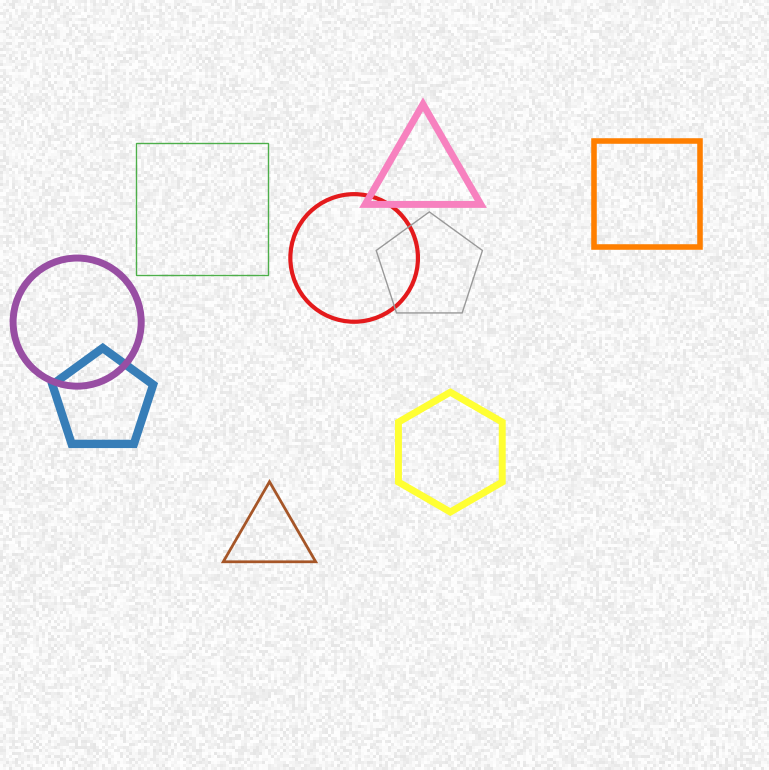[{"shape": "circle", "thickness": 1.5, "radius": 0.41, "center": [0.46, 0.665]}, {"shape": "pentagon", "thickness": 3, "radius": 0.34, "center": [0.133, 0.479]}, {"shape": "square", "thickness": 0.5, "radius": 0.43, "center": [0.263, 0.728]}, {"shape": "circle", "thickness": 2.5, "radius": 0.42, "center": [0.1, 0.582]}, {"shape": "square", "thickness": 2, "radius": 0.34, "center": [0.84, 0.748]}, {"shape": "hexagon", "thickness": 2.5, "radius": 0.39, "center": [0.585, 0.413]}, {"shape": "triangle", "thickness": 1, "radius": 0.35, "center": [0.35, 0.305]}, {"shape": "triangle", "thickness": 2.5, "radius": 0.43, "center": [0.549, 0.778]}, {"shape": "pentagon", "thickness": 0.5, "radius": 0.36, "center": [0.558, 0.652]}]